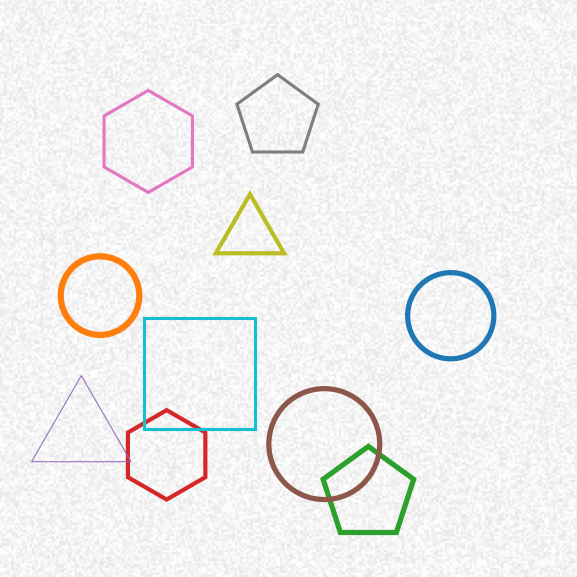[{"shape": "circle", "thickness": 2.5, "radius": 0.37, "center": [0.781, 0.452]}, {"shape": "circle", "thickness": 3, "radius": 0.34, "center": [0.173, 0.487]}, {"shape": "pentagon", "thickness": 2.5, "radius": 0.41, "center": [0.638, 0.144]}, {"shape": "hexagon", "thickness": 2, "radius": 0.39, "center": [0.289, 0.212]}, {"shape": "triangle", "thickness": 0.5, "radius": 0.5, "center": [0.141, 0.249]}, {"shape": "circle", "thickness": 2.5, "radius": 0.48, "center": [0.562, 0.23]}, {"shape": "hexagon", "thickness": 1.5, "radius": 0.44, "center": [0.257, 0.754]}, {"shape": "pentagon", "thickness": 1.5, "radius": 0.37, "center": [0.481, 0.796]}, {"shape": "triangle", "thickness": 2, "radius": 0.34, "center": [0.433, 0.595]}, {"shape": "square", "thickness": 1.5, "radius": 0.48, "center": [0.346, 0.352]}]